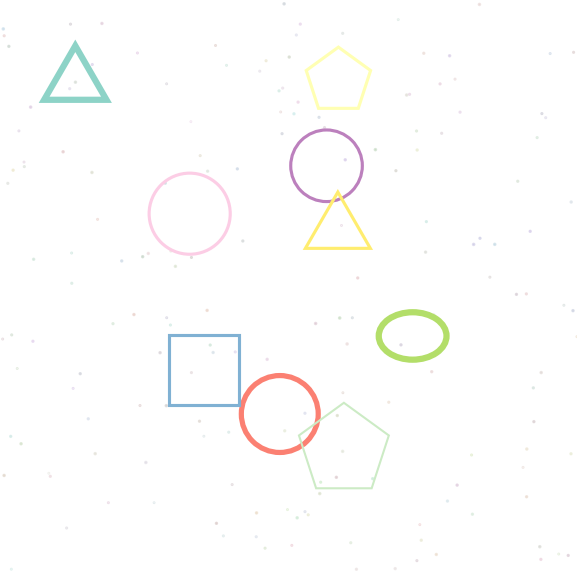[{"shape": "triangle", "thickness": 3, "radius": 0.31, "center": [0.13, 0.857]}, {"shape": "pentagon", "thickness": 1.5, "radius": 0.29, "center": [0.586, 0.859]}, {"shape": "circle", "thickness": 2.5, "radius": 0.33, "center": [0.484, 0.282]}, {"shape": "square", "thickness": 1.5, "radius": 0.3, "center": [0.354, 0.359]}, {"shape": "oval", "thickness": 3, "radius": 0.29, "center": [0.715, 0.417]}, {"shape": "circle", "thickness": 1.5, "radius": 0.35, "center": [0.328, 0.629]}, {"shape": "circle", "thickness": 1.5, "radius": 0.31, "center": [0.565, 0.712]}, {"shape": "pentagon", "thickness": 1, "radius": 0.41, "center": [0.595, 0.22]}, {"shape": "triangle", "thickness": 1.5, "radius": 0.32, "center": [0.585, 0.602]}]